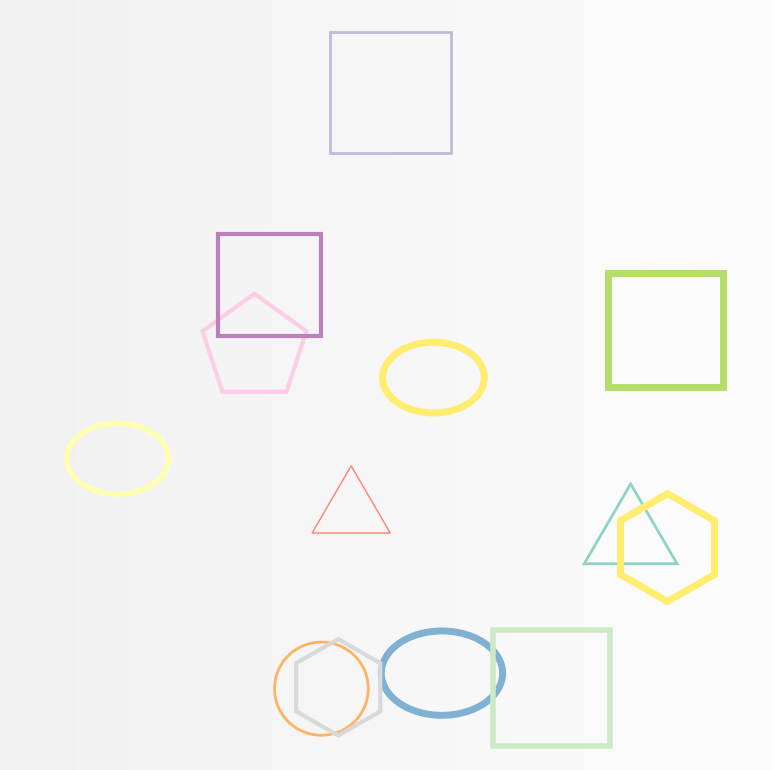[{"shape": "triangle", "thickness": 1, "radius": 0.35, "center": [0.814, 0.302]}, {"shape": "oval", "thickness": 2, "radius": 0.33, "center": [0.152, 0.404]}, {"shape": "square", "thickness": 1, "radius": 0.39, "center": [0.504, 0.88]}, {"shape": "triangle", "thickness": 0.5, "radius": 0.29, "center": [0.453, 0.337]}, {"shape": "oval", "thickness": 2.5, "radius": 0.39, "center": [0.57, 0.126]}, {"shape": "circle", "thickness": 1, "radius": 0.3, "center": [0.415, 0.106]}, {"shape": "square", "thickness": 2.5, "radius": 0.37, "center": [0.859, 0.572]}, {"shape": "pentagon", "thickness": 1.5, "radius": 0.35, "center": [0.328, 0.548]}, {"shape": "hexagon", "thickness": 1.5, "radius": 0.31, "center": [0.436, 0.107]}, {"shape": "square", "thickness": 1.5, "radius": 0.33, "center": [0.348, 0.63]}, {"shape": "square", "thickness": 2, "radius": 0.38, "center": [0.712, 0.107]}, {"shape": "hexagon", "thickness": 2.5, "radius": 0.35, "center": [0.861, 0.289]}, {"shape": "oval", "thickness": 2.5, "radius": 0.33, "center": [0.559, 0.51]}]